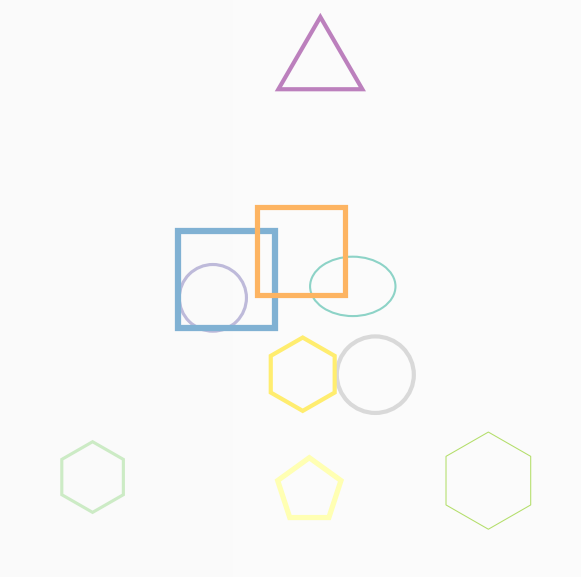[{"shape": "oval", "thickness": 1, "radius": 0.37, "center": [0.607, 0.503]}, {"shape": "pentagon", "thickness": 2.5, "radius": 0.29, "center": [0.532, 0.149]}, {"shape": "circle", "thickness": 1.5, "radius": 0.29, "center": [0.366, 0.483]}, {"shape": "square", "thickness": 3, "radius": 0.42, "center": [0.39, 0.515]}, {"shape": "square", "thickness": 2.5, "radius": 0.38, "center": [0.518, 0.565]}, {"shape": "hexagon", "thickness": 0.5, "radius": 0.42, "center": [0.84, 0.167]}, {"shape": "circle", "thickness": 2, "radius": 0.33, "center": [0.646, 0.35]}, {"shape": "triangle", "thickness": 2, "radius": 0.42, "center": [0.551, 0.886]}, {"shape": "hexagon", "thickness": 1.5, "radius": 0.31, "center": [0.159, 0.173]}, {"shape": "hexagon", "thickness": 2, "radius": 0.32, "center": [0.521, 0.351]}]